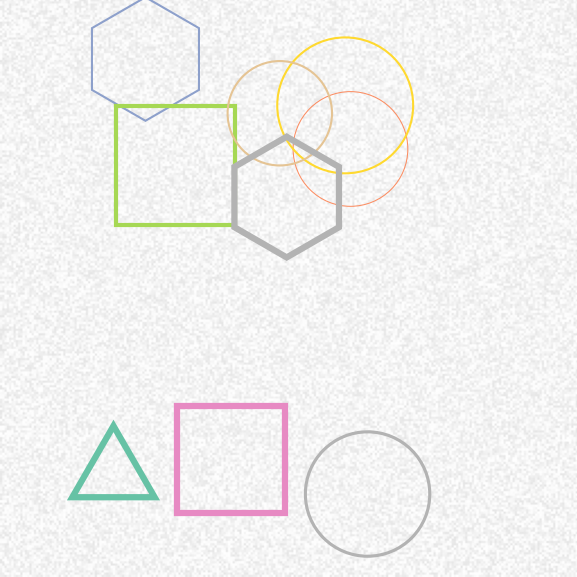[{"shape": "triangle", "thickness": 3, "radius": 0.41, "center": [0.197, 0.179]}, {"shape": "circle", "thickness": 0.5, "radius": 0.5, "center": [0.607, 0.741]}, {"shape": "hexagon", "thickness": 1, "radius": 0.53, "center": [0.252, 0.897]}, {"shape": "square", "thickness": 3, "radius": 0.46, "center": [0.4, 0.203]}, {"shape": "square", "thickness": 2, "radius": 0.52, "center": [0.303, 0.712]}, {"shape": "circle", "thickness": 1, "radius": 0.59, "center": [0.598, 0.817]}, {"shape": "circle", "thickness": 1, "radius": 0.45, "center": [0.485, 0.803]}, {"shape": "circle", "thickness": 1.5, "radius": 0.54, "center": [0.636, 0.144]}, {"shape": "hexagon", "thickness": 3, "radius": 0.52, "center": [0.496, 0.658]}]